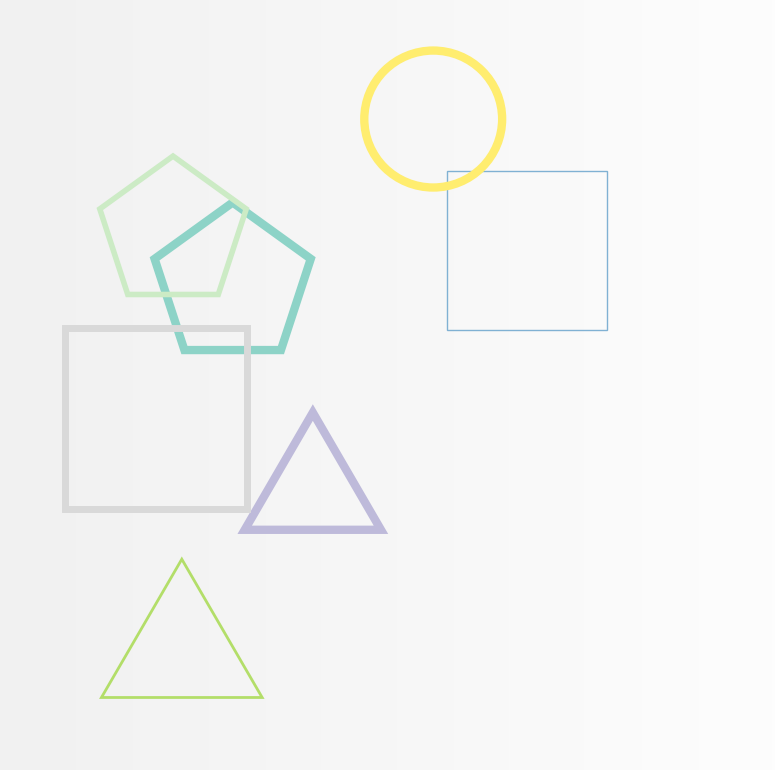[{"shape": "pentagon", "thickness": 3, "radius": 0.53, "center": [0.3, 0.631]}, {"shape": "triangle", "thickness": 3, "radius": 0.51, "center": [0.404, 0.363]}, {"shape": "square", "thickness": 0.5, "radius": 0.52, "center": [0.68, 0.675]}, {"shape": "triangle", "thickness": 1, "radius": 0.6, "center": [0.235, 0.154]}, {"shape": "square", "thickness": 2.5, "radius": 0.59, "center": [0.202, 0.457]}, {"shape": "pentagon", "thickness": 2, "radius": 0.5, "center": [0.223, 0.698]}, {"shape": "circle", "thickness": 3, "radius": 0.44, "center": [0.559, 0.845]}]